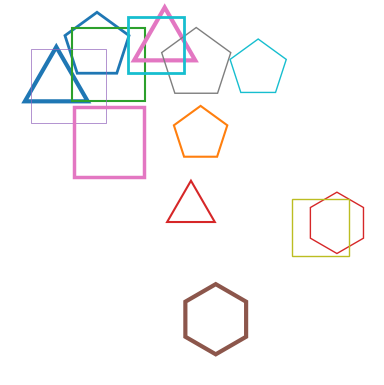[{"shape": "pentagon", "thickness": 2, "radius": 0.44, "center": [0.252, 0.881]}, {"shape": "triangle", "thickness": 3, "radius": 0.47, "center": [0.146, 0.784]}, {"shape": "pentagon", "thickness": 1.5, "radius": 0.36, "center": [0.521, 0.652]}, {"shape": "square", "thickness": 1.5, "radius": 0.47, "center": [0.281, 0.832]}, {"shape": "triangle", "thickness": 1.5, "radius": 0.36, "center": [0.496, 0.459]}, {"shape": "hexagon", "thickness": 1, "radius": 0.4, "center": [0.875, 0.421]}, {"shape": "square", "thickness": 0.5, "radius": 0.48, "center": [0.178, 0.777]}, {"shape": "hexagon", "thickness": 3, "radius": 0.46, "center": [0.56, 0.171]}, {"shape": "triangle", "thickness": 3, "radius": 0.46, "center": [0.428, 0.889]}, {"shape": "square", "thickness": 2.5, "radius": 0.46, "center": [0.283, 0.631]}, {"shape": "pentagon", "thickness": 1, "radius": 0.47, "center": [0.51, 0.834]}, {"shape": "square", "thickness": 1, "radius": 0.37, "center": [0.833, 0.409]}, {"shape": "square", "thickness": 2, "radius": 0.36, "center": [0.404, 0.884]}, {"shape": "pentagon", "thickness": 1, "radius": 0.38, "center": [0.671, 0.822]}]